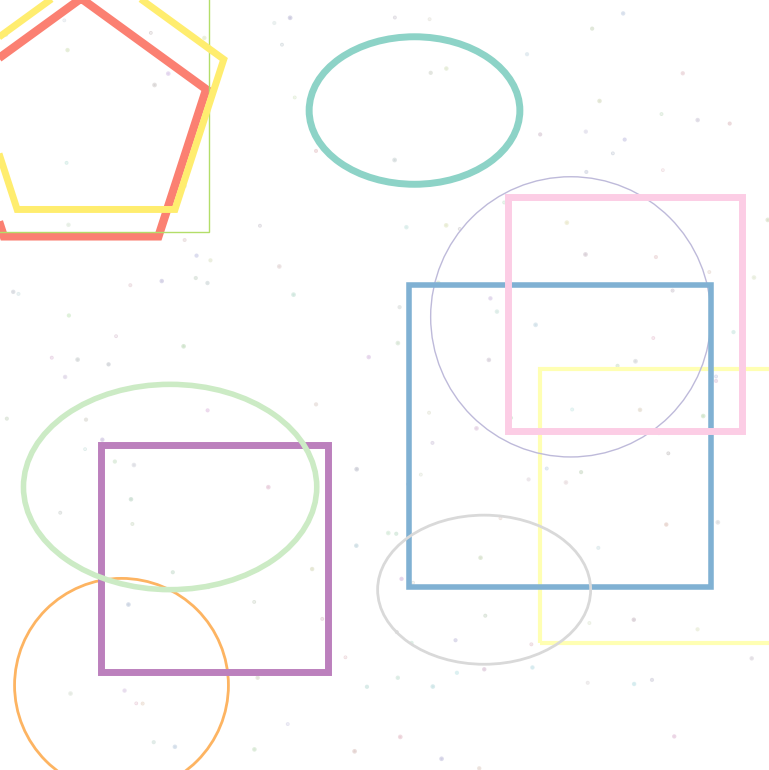[{"shape": "oval", "thickness": 2.5, "radius": 0.68, "center": [0.538, 0.856]}, {"shape": "square", "thickness": 1.5, "radius": 0.89, "center": [0.879, 0.343]}, {"shape": "circle", "thickness": 0.5, "radius": 0.91, "center": [0.741, 0.589]}, {"shape": "pentagon", "thickness": 3, "radius": 0.85, "center": [0.105, 0.831]}, {"shape": "square", "thickness": 2, "radius": 0.98, "center": [0.728, 0.434]}, {"shape": "circle", "thickness": 1, "radius": 0.69, "center": [0.158, 0.11]}, {"shape": "square", "thickness": 0.5, "radius": 0.76, "center": [0.12, 0.851]}, {"shape": "square", "thickness": 2.5, "radius": 0.76, "center": [0.811, 0.593]}, {"shape": "oval", "thickness": 1, "radius": 0.69, "center": [0.629, 0.234]}, {"shape": "square", "thickness": 2.5, "radius": 0.74, "center": [0.278, 0.274]}, {"shape": "oval", "thickness": 2, "radius": 0.95, "center": [0.221, 0.368]}, {"shape": "pentagon", "thickness": 2.5, "radius": 0.87, "center": [0.125, 0.869]}]